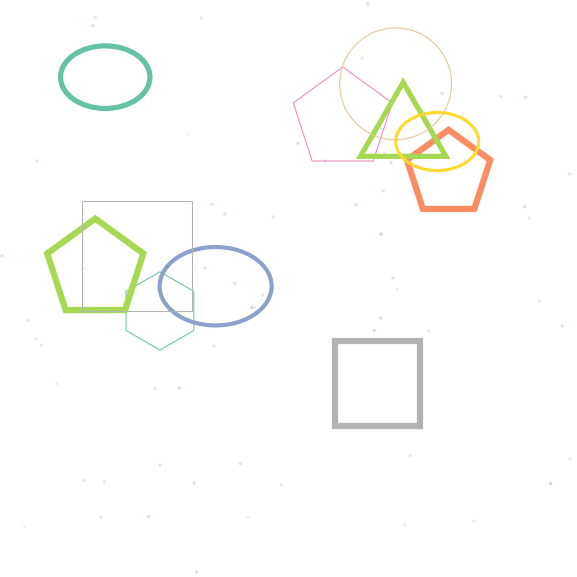[{"shape": "hexagon", "thickness": 0.5, "radius": 0.34, "center": [0.277, 0.461]}, {"shape": "oval", "thickness": 2.5, "radius": 0.39, "center": [0.182, 0.866]}, {"shape": "pentagon", "thickness": 3, "radius": 0.38, "center": [0.777, 0.699]}, {"shape": "oval", "thickness": 2, "radius": 0.48, "center": [0.373, 0.504]}, {"shape": "pentagon", "thickness": 0.5, "radius": 0.45, "center": [0.593, 0.793]}, {"shape": "triangle", "thickness": 2.5, "radius": 0.43, "center": [0.698, 0.771]}, {"shape": "pentagon", "thickness": 3, "radius": 0.44, "center": [0.165, 0.533]}, {"shape": "oval", "thickness": 1.5, "radius": 0.36, "center": [0.757, 0.754]}, {"shape": "circle", "thickness": 0.5, "radius": 0.48, "center": [0.685, 0.854]}, {"shape": "square", "thickness": 0.5, "radius": 0.48, "center": [0.237, 0.556]}, {"shape": "square", "thickness": 3, "radius": 0.37, "center": [0.653, 0.335]}]